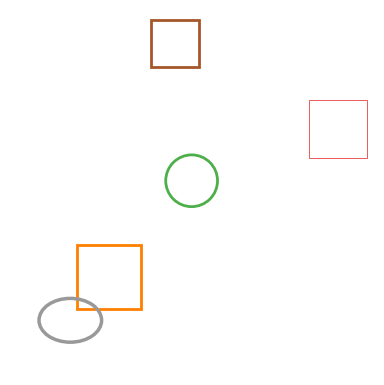[{"shape": "square", "thickness": 0.5, "radius": 0.38, "center": [0.878, 0.665]}, {"shape": "circle", "thickness": 2, "radius": 0.34, "center": [0.498, 0.53]}, {"shape": "square", "thickness": 2, "radius": 0.42, "center": [0.284, 0.281]}, {"shape": "square", "thickness": 2, "radius": 0.31, "center": [0.454, 0.887]}, {"shape": "oval", "thickness": 2.5, "radius": 0.41, "center": [0.183, 0.168]}]